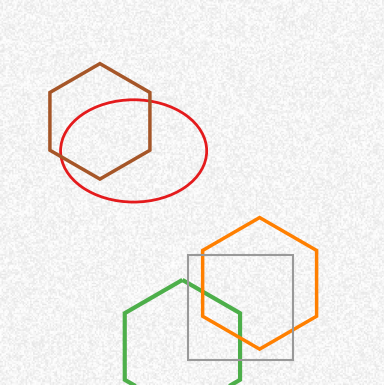[{"shape": "oval", "thickness": 2, "radius": 0.95, "center": [0.347, 0.608]}, {"shape": "hexagon", "thickness": 3, "radius": 0.86, "center": [0.474, 0.1]}, {"shape": "hexagon", "thickness": 2.5, "radius": 0.85, "center": [0.674, 0.264]}, {"shape": "hexagon", "thickness": 2.5, "radius": 0.75, "center": [0.26, 0.685]}, {"shape": "square", "thickness": 1.5, "radius": 0.68, "center": [0.624, 0.201]}]